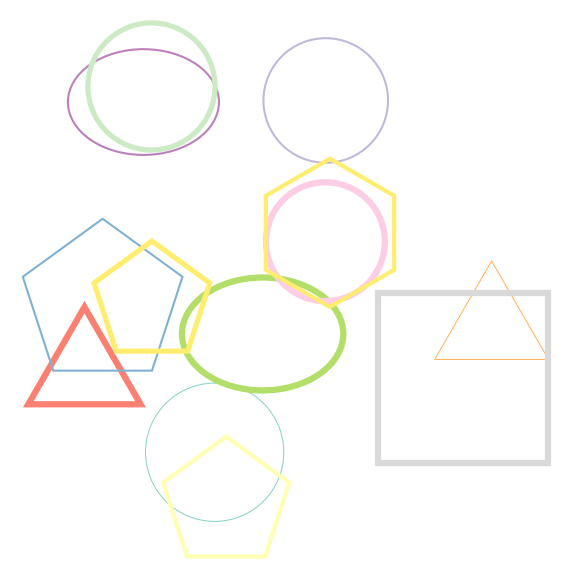[{"shape": "circle", "thickness": 0.5, "radius": 0.6, "center": [0.372, 0.216]}, {"shape": "pentagon", "thickness": 2, "radius": 0.57, "center": [0.392, 0.128]}, {"shape": "circle", "thickness": 1, "radius": 0.54, "center": [0.564, 0.825]}, {"shape": "triangle", "thickness": 3, "radius": 0.56, "center": [0.146, 0.355]}, {"shape": "pentagon", "thickness": 1, "radius": 0.73, "center": [0.178, 0.475]}, {"shape": "triangle", "thickness": 0.5, "radius": 0.57, "center": [0.851, 0.434]}, {"shape": "oval", "thickness": 3, "radius": 0.7, "center": [0.455, 0.421]}, {"shape": "circle", "thickness": 3, "radius": 0.51, "center": [0.563, 0.581]}, {"shape": "square", "thickness": 3, "radius": 0.74, "center": [0.802, 0.344]}, {"shape": "oval", "thickness": 1, "radius": 0.65, "center": [0.248, 0.822]}, {"shape": "circle", "thickness": 2.5, "radius": 0.55, "center": [0.262, 0.849]}, {"shape": "hexagon", "thickness": 2, "radius": 0.64, "center": [0.571, 0.596]}, {"shape": "pentagon", "thickness": 2.5, "radius": 0.53, "center": [0.263, 0.476]}]